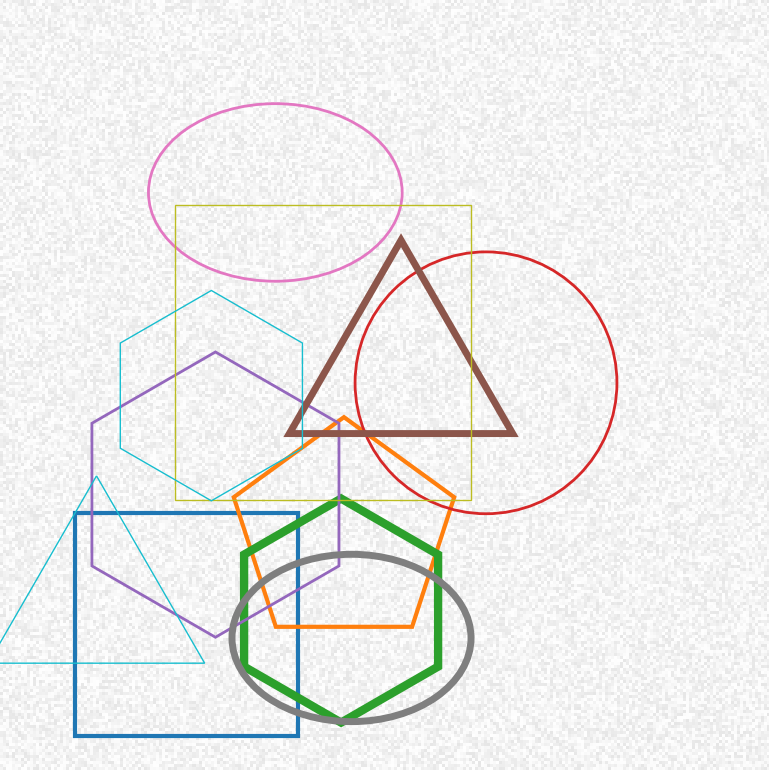[{"shape": "square", "thickness": 1.5, "radius": 0.73, "center": [0.242, 0.189]}, {"shape": "pentagon", "thickness": 1.5, "radius": 0.75, "center": [0.447, 0.308]}, {"shape": "hexagon", "thickness": 3, "radius": 0.73, "center": [0.443, 0.207]}, {"shape": "circle", "thickness": 1, "radius": 0.85, "center": [0.631, 0.503]}, {"shape": "hexagon", "thickness": 1, "radius": 0.93, "center": [0.28, 0.358]}, {"shape": "triangle", "thickness": 2.5, "radius": 0.84, "center": [0.521, 0.521]}, {"shape": "oval", "thickness": 1, "radius": 0.82, "center": [0.358, 0.75]}, {"shape": "oval", "thickness": 2.5, "radius": 0.78, "center": [0.457, 0.171]}, {"shape": "square", "thickness": 0.5, "radius": 0.96, "center": [0.419, 0.542]}, {"shape": "triangle", "thickness": 0.5, "radius": 0.81, "center": [0.125, 0.22]}, {"shape": "hexagon", "thickness": 0.5, "radius": 0.68, "center": [0.275, 0.486]}]